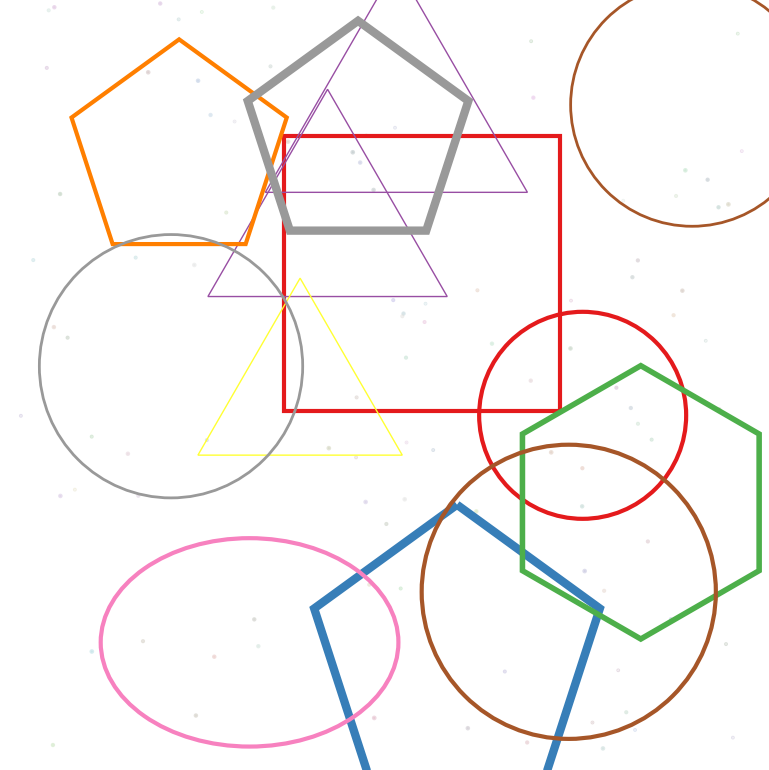[{"shape": "square", "thickness": 1.5, "radius": 0.89, "center": [0.548, 0.645]}, {"shape": "circle", "thickness": 1.5, "radius": 0.67, "center": [0.757, 0.461]}, {"shape": "pentagon", "thickness": 3, "radius": 0.98, "center": [0.594, 0.149]}, {"shape": "hexagon", "thickness": 2, "radius": 0.89, "center": [0.832, 0.348]}, {"shape": "triangle", "thickness": 0.5, "radius": 0.98, "center": [0.515, 0.848]}, {"shape": "triangle", "thickness": 0.5, "radius": 0.9, "center": [0.425, 0.705]}, {"shape": "pentagon", "thickness": 1.5, "radius": 0.73, "center": [0.233, 0.802]}, {"shape": "triangle", "thickness": 0.5, "radius": 0.77, "center": [0.39, 0.486]}, {"shape": "circle", "thickness": 1.5, "radius": 0.96, "center": [0.739, 0.231]}, {"shape": "circle", "thickness": 1, "radius": 0.79, "center": [0.899, 0.864]}, {"shape": "oval", "thickness": 1.5, "radius": 0.97, "center": [0.324, 0.166]}, {"shape": "pentagon", "thickness": 3, "radius": 0.75, "center": [0.465, 0.822]}, {"shape": "circle", "thickness": 1, "radius": 0.86, "center": [0.222, 0.524]}]